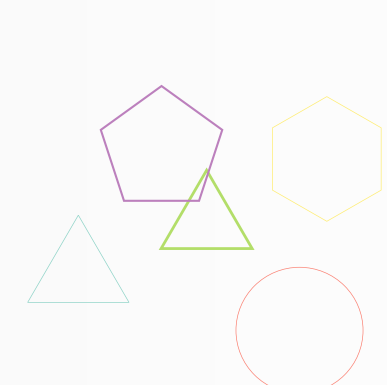[{"shape": "triangle", "thickness": 0.5, "radius": 0.76, "center": [0.202, 0.29]}, {"shape": "circle", "thickness": 0.5, "radius": 0.82, "center": [0.773, 0.142]}, {"shape": "triangle", "thickness": 2, "radius": 0.68, "center": [0.533, 0.422]}, {"shape": "pentagon", "thickness": 1.5, "radius": 0.82, "center": [0.417, 0.612]}, {"shape": "hexagon", "thickness": 0.5, "radius": 0.81, "center": [0.843, 0.587]}]